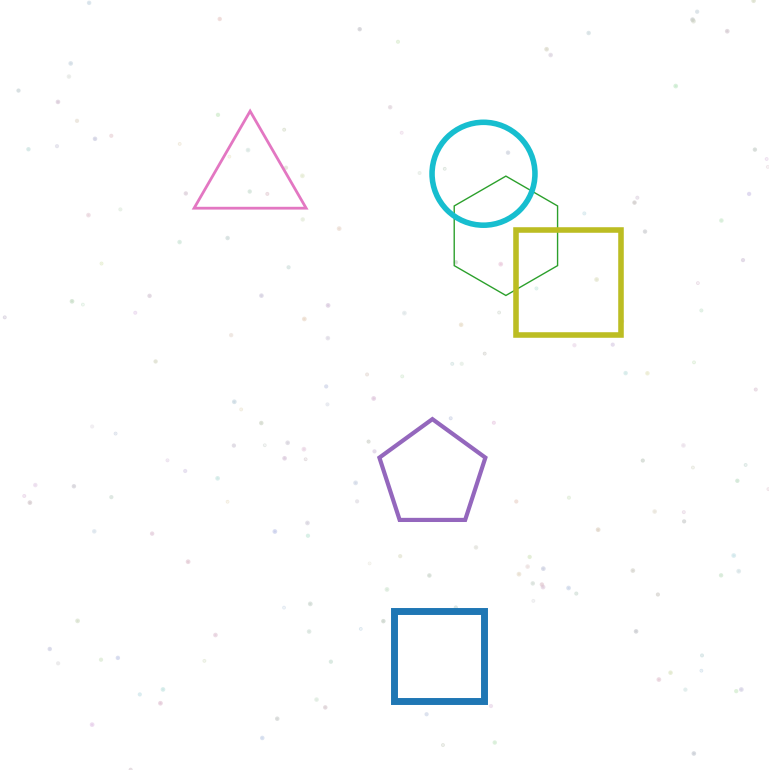[{"shape": "square", "thickness": 2.5, "radius": 0.29, "center": [0.571, 0.148]}, {"shape": "hexagon", "thickness": 0.5, "radius": 0.39, "center": [0.657, 0.694]}, {"shape": "pentagon", "thickness": 1.5, "radius": 0.36, "center": [0.562, 0.383]}, {"shape": "triangle", "thickness": 1, "radius": 0.42, "center": [0.325, 0.772]}, {"shape": "square", "thickness": 2, "radius": 0.34, "center": [0.738, 0.633]}, {"shape": "circle", "thickness": 2, "radius": 0.33, "center": [0.628, 0.774]}]